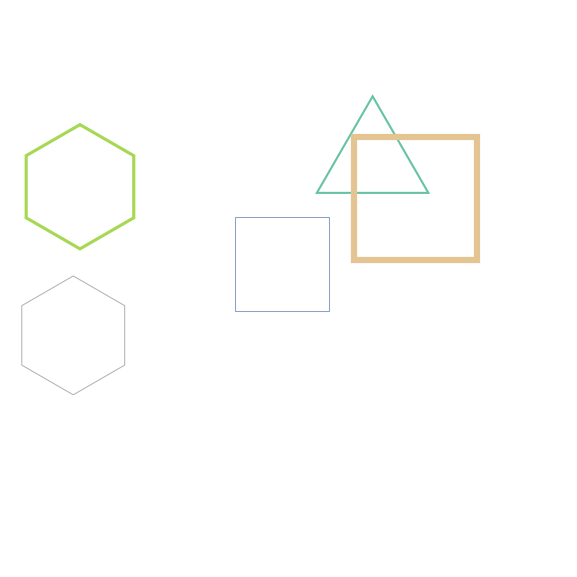[{"shape": "triangle", "thickness": 1, "radius": 0.56, "center": [0.645, 0.721]}, {"shape": "square", "thickness": 0.5, "radius": 0.41, "center": [0.488, 0.542]}, {"shape": "hexagon", "thickness": 1.5, "radius": 0.54, "center": [0.138, 0.676]}, {"shape": "square", "thickness": 3, "radius": 0.53, "center": [0.719, 0.655]}, {"shape": "hexagon", "thickness": 0.5, "radius": 0.51, "center": [0.127, 0.418]}]